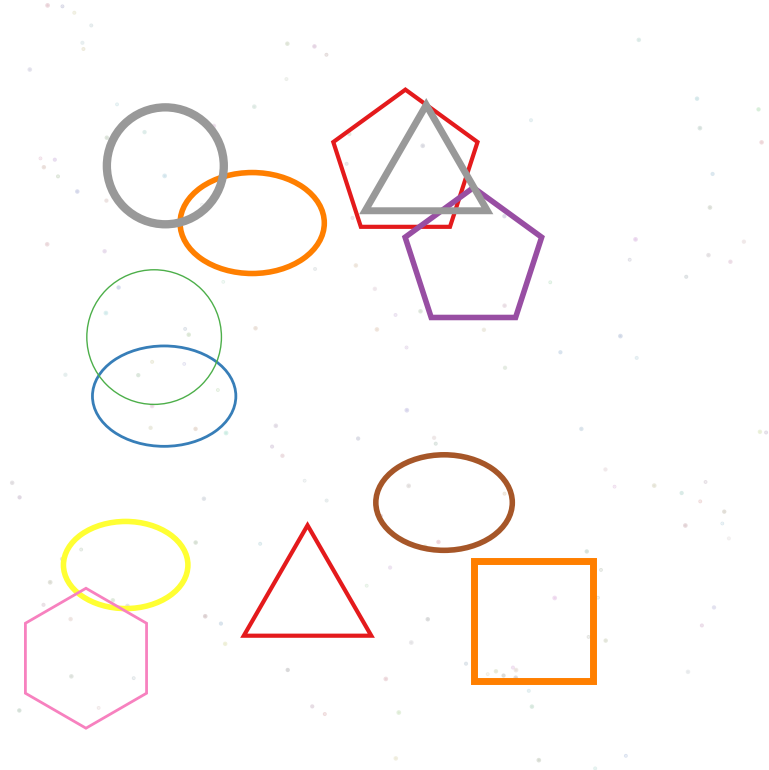[{"shape": "triangle", "thickness": 1.5, "radius": 0.48, "center": [0.399, 0.222]}, {"shape": "pentagon", "thickness": 1.5, "radius": 0.49, "center": [0.527, 0.785]}, {"shape": "oval", "thickness": 1, "radius": 0.47, "center": [0.213, 0.486]}, {"shape": "circle", "thickness": 0.5, "radius": 0.44, "center": [0.2, 0.562]}, {"shape": "pentagon", "thickness": 2, "radius": 0.47, "center": [0.615, 0.663]}, {"shape": "square", "thickness": 2.5, "radius": 0.39, "center": [0.693, 0.193]}, {"shape": "oval", "thickness": 2, "radius": 0.47, "center": [0.328, 0.71]}, {"shape": "oval", "thickness": 2, "radius": 0.4, "center": [0.163, 0.266]}, {"shape": "oval", "thickness": 2, "radius": 0.44, "center": [0.577, 0.347]}, {"shape": "hexagon", "thickness": 1, "radius": 0.45, "center": [0.112, 0.145]}, {"shape": "triangle", "thickness": 2.5, "radius": 0.46, "center": [0.554, 0.772]}, {"shape": "circle", "thickness": 3, "radius": 0.38, "center": [0.215, 0.785]}]